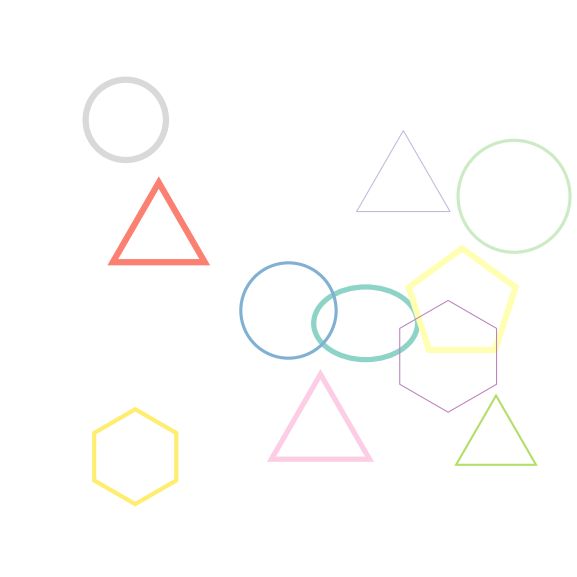[{"shape": "oval", "thickness": 2.5, "radius": 0.45, "center": [0.633, 0.439]}, {"shape": "pentagon", "thickness": 3, "radius": 0.49, "center": [0.8, 0.472]}, {"shape": "triangle", "thickness": 0.5, "radius": 0.47, "center": [0.698, 0.68]}, {"shape": "triangle", "thickness": 3, "radius": 0.46, "center": [0.275, 0.591]}, {"shape": "circle", "thickness": 1.5, "radius": 0.41, "center": [0.5, 0.461]}, {"shape": "triangle", "thickness": 1, "radius": 0.4, "center": [0.859, 0.234]}, {"shape": "triangle", "thickness": 2.5, "radius": 0.49, "center": [0.555, 0.253]}, {"shape": "circle", "thickness": 3, "radius": 0.35, "center": [0.218, 0.792]}, {"shape": "hexagon", "thickness": 0.5, "radius": 0.48, "center": [0.776, 0.382]}, {"shape": "circle", "thickness": 1.5, "radius": 0.48, "center": [0.89, 0.659]}, {"shape": "hexagon", "thickness": 2, "radius": 0.41, "center": [0.234, 0.208]}]